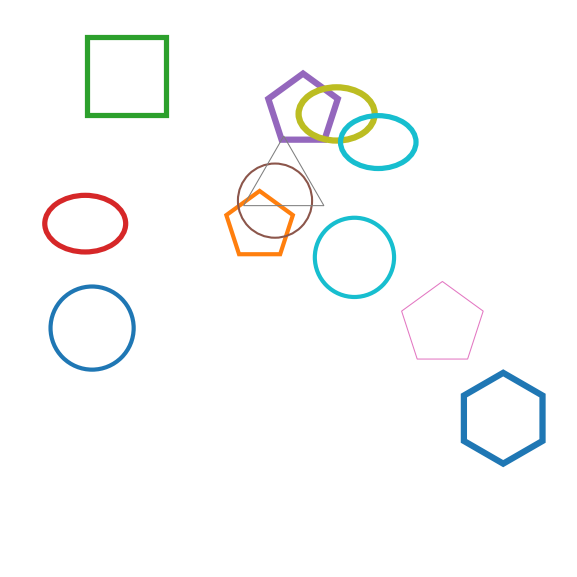[{"shape": "circle", "thickness": 2, "radius": 0.36, "center": [0.159, 0.431]}, {"shape": "hexagon", "thickness": 3, "radius": 0.39, "center": [0.871, 0.275]}, {"shape": "pentagon", "thickness": 2, "radius": 0.3, "center": [0.45, 0.608]}, {"shape": "square", "thickness": 2.5, "radius": 0.34, "center": [0.219, 0.868]}, {"shape": "oval", "thickness": 2.5, "radius": 0.35, "center": [0.148, 0.612]}, {"shape": "pentagon", "thickness": 3, "radius": 0.32, "center": [0.525, 0.808]}, {"shape": "circle", "thickness": 1, "radius": 0.32, "center": [0.476, 0.652]}, {"shape": "pentagon", "thickness": 0.5, "radius": 0.37, "center": [0.766, 0.437]}, {"shape": "triangle", "thickness": 0.5, "radius": 0.4, "center": [0.491, 0.683]}, {"shape": "oval", "thickness": 3, "radius": 0.33, "center": [0.583, 0.802]}, {"shape": "circle", "thickness": 2, "radius": 0.34, "center": [0.614, 0.553]}, {"shape": "oval", "thickness": 2.5, "radius": 0.33, "center": [0.655, 0.753]}]